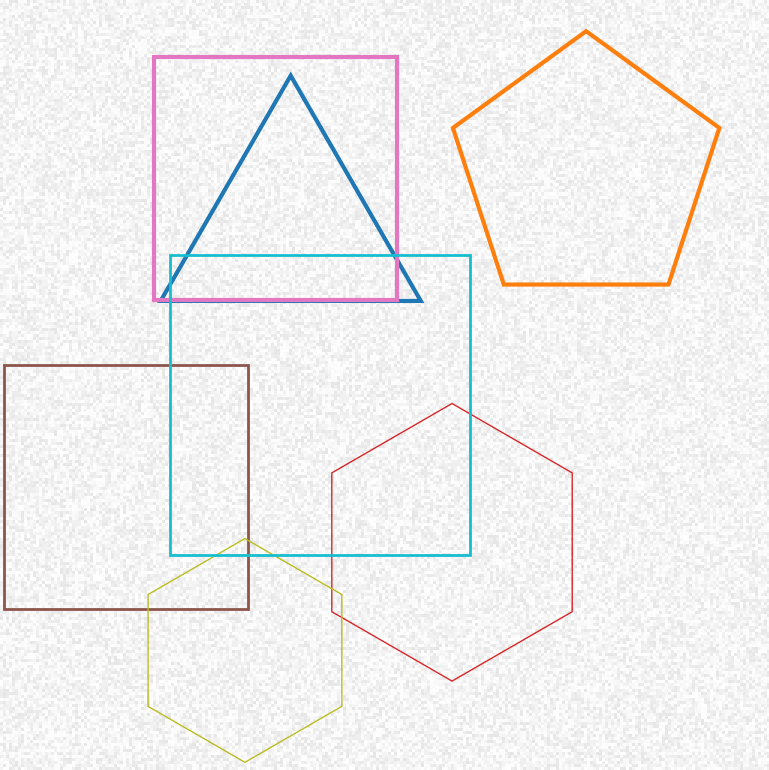[{"shape": "triangle", "thickness": 1.5, "radius": 0.98, "center": [0.378, 0.707]}, {"shape": "pentagon", "thickness": 1.5, "radius": 0.91, "center": [0.761, 0.778]}, {"shape": "hexagon", "thickness": 0.5, "radius": 0.9, "center": [0.587, 0.296]}, {"shape": "square", "thickness": 1, "radius": 0.79, "center": [0.163, 0.367]}, {"shape": "square", "thickness": 1.5, "radius": 0.79, "center": [0.358, 0.768]}, {"shape": "hexagon", "thickness": 0.5, "radius": 0.73, "center": [0.318, 0.155]}, {"shape": "square", "thickness": 1, "radius": 0.97, "center": [0.416, 0.473]}]